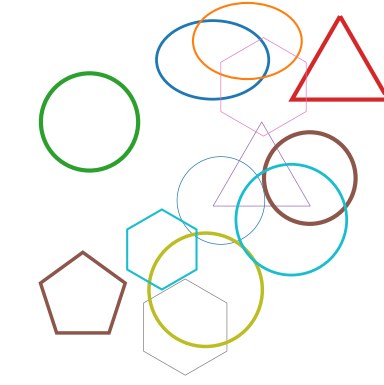[{"shape": "oval", "thickness": 2, "radius": 0.73, "center": [0.552, 0.844]}, {"shape": "circle", "thickness": 0.5, "radius": 0.57, "center": [0.574, 0.479]}, {"shape": "oval", "thickness": 1.5, "radius": 0.71, "center": [0.642, 0.893]}, {"shape": "circle", "thickness": 3, "radius": 0.63, "center": [0.233, 0.683]}, {"shape": "triangle", "thickness": 3, "radius": 0.72, "center": [0.883, 0.814]}, {"shape": "triangle", "thickness": 0.5, "radius": 0.73, "center": [0.68, 0.538]}, {"shape": "pentagon", "thickness": 2.5, "radius": 0.58, "center": [0.215, 0.229]}, {"shape": "circle", "thickness": 3, "radius": 0.59, "center": [0.805, 0.537]}, {"shape": "hexagon", "thickness": 0.5, "radius": 0.64, "center": [0.684, 0.774]}, {"shape": "hexagon", "thickness": 0.5, "radius": 0.62, "center": [0.481, 0.15]}, {"shape": "circle", "thickness": 2.5, "radius": 0.74, "center": [0.534, 0.247]}, {"shape": "hexagon", "thickness": 1.5, "radius": 0.52, "center": [0.42, 0.352]}, {"shape": "circle", "thickness": 2, "radius": 0.72, "center": [0.757, 0.429]}]